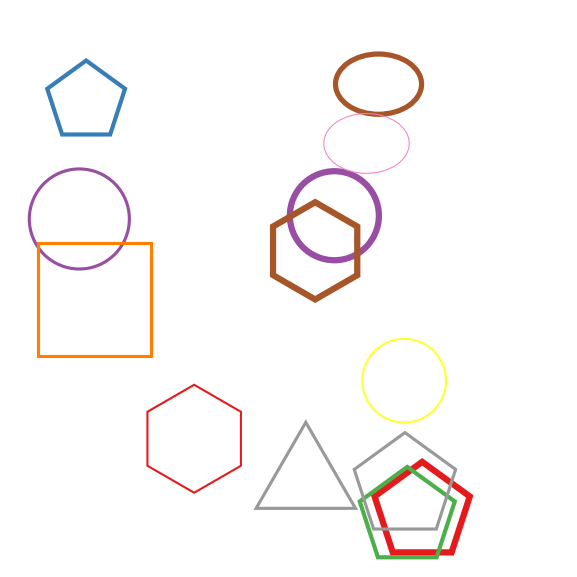[{"shape": "pentagon", "thickness": 3, "radius": 0.43, "center": [0.731, 0.113]}, {"shape": "hexagon", "thickness": 1, "radius": 0.47, "center": [0.336, 0.239]}, {"shape": "pentagon", "thickness": 2, "radius": 0.35, "center": [0.149, 0.824]}, {"shape": "pentagon", "thickness": 2, "radius": 0.43, "center": [0.705, 0.104]}, {"shape": "circle", "thickness": 3, "radius": 0.39, "center": [0.579, 0.626]}, {"shape": "circle", "thickness": 1.5, "radius": 0.43, "center": [0.137, 0.62]}, {"shape": "square", "thickness": 1.5, "radius": 0.49, "center": [0.164, 0.48]}, {"shape": "circle", "thickness": 1, "radius": 0.36, "center": [0.7, 0.34]}, {"shape": "oval", "thickness": 2.5, "radius": 0.37, "center": [0.655, 0.853]}, {"shape": "hexagon", "thickness": 3, "radius": 0.42, "center": [0.546, 0.565]}, {"shape": "oval", "thickness": 0.5, "radius": 0.37, "center": [0.635, 0.751]}, {"shape": "triangle", "thickness": 1.5, "radius": 0.5, "center": [0.53, 0.169]}, {"shape": "pentagon", "thickness": 1.5, "radius": 0.46, "center": [0.701, 0.158]}]